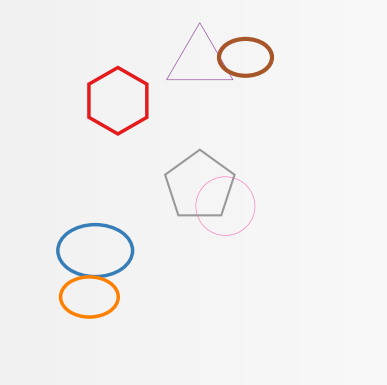[{"shape": "hexagon", "thickness": 2.5, "radius": 0.43, "center": [0.304, 0.738]}, {"shape": "oval", "thickness": 2.5, "radius": 0.48, "center": [0.246, 0.349]}, {"shape": "triangle", "thickness": 0.5, "radius": 0.49, "center": [0.516, 0.842]}, {"shape": "oval", "thickness": 2.5, "radius": 0.37, "center": [0.231, 0.229]}, {"shape": "oval", "thickness": 3, "radius": 0.34, "center": [0.634, 0.851]}, {"shape": "circle", "thickness": 0.5, "radius": 0.38, "center": [0.582, 0.465]}, {"shape": "pentagon", "thickness": 1.5, "radius": 0.47, "center": [0.516, 0.517]}]